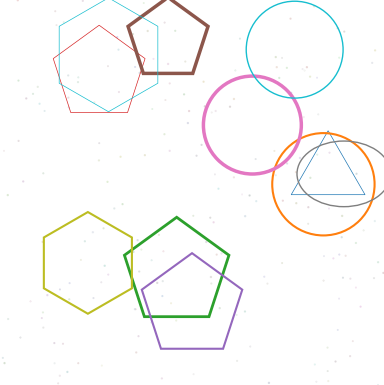[{"shape": "triangle", "thickness": 0.5, "radius": 0.55, "center": [0.852, 0.55]}, {"shape": "circle", "thickness": 1.5, "radius": 0.66, "center": [0.84, 0.521]}, {"shape": "pentagon", "thickness": 2, "radius": 0.71, "center": [0.459, 0.293]}, {"shape": "pentagon", "thickness": 0.5, "radius": 0.63, "center": [0.258, 0.809]}, {"shape": "pentagon", "thickness": 1.5, "radius": 0.69, "center": [0.499, 0.205]}, {"shape": "pentagon", "thickness": 2.5, "radius": 0.55, "center": [0.436, 0.898]}, {"shape": "circle", "thickness": 2.5, "radius": 0.64, "center": [0.656, 0.675]}, {"shape": "oval", "thickness": 1, "radius": 0.61, "center": [0.893, 0.548]}, {"shape": "hexagon", "thickness": 1.5, "radius": 0.66, "center": [0.228, 0.317]}, {"shape": "hexagon", "thickness": 0.5, "radius": 0.74, "center": [0.282, 0.858]}, {"shape": "circle", "thickness": 1, "radius": 0.63, "center": [0.765, 0.871]}]